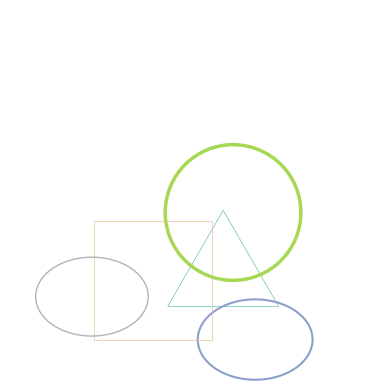[{"shape": "triangle", "thickness": 0.5, "radius": 0.83, "center": [0.58, 0.287]}, {"shape": "oval", "thickness": 1.5, "radius": 0.75, "center": [0.663, 0.118]}, {"shape": "circle", "thickness": 2.5, "radius": 0.88, "center": [0.605, 0.448]}, {"shape": "square", "thickness": 0.5, "radius": 0.77, "center": [0.397, 0.271]}, {"shape": "oval", "thickness": 1, "radius": 0.73, "center": [0.239, 0.23]}]